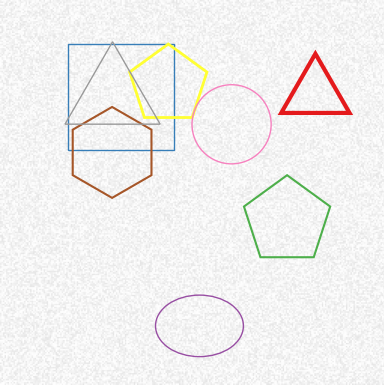[{"shape": "triangle", "thickness": 3, "radius": 0.51, "center": [0.819, 0.758]}, {"shape": "square", "thickness": 1, "radius": 0.69, "center": [0.315, 0.748]}, {"shape": "pentagon", "thickness": 1.5, "radius": 0.59, "center": [0.746, 0.427]}, {"shape": "oval", "thickness": 1, "radius": 0.57, "center": [0.518, 0.154]}, {"shape": "pentagon", "thickness": 2, "radius": 0.53, "center": [0.437, 0.78]}, {"shape": "hexagon", "thickness": 1.5, "radius": 0.59, "center": [0.291, 0.604]}, {"shape": "circle", "thickness": 1, "radius": 0.51, "center": [0.602, 0.677]}, {"shape": "triangle", "thickness": 1, "radius": 0.71, "center": [0.292, 0.749]}]